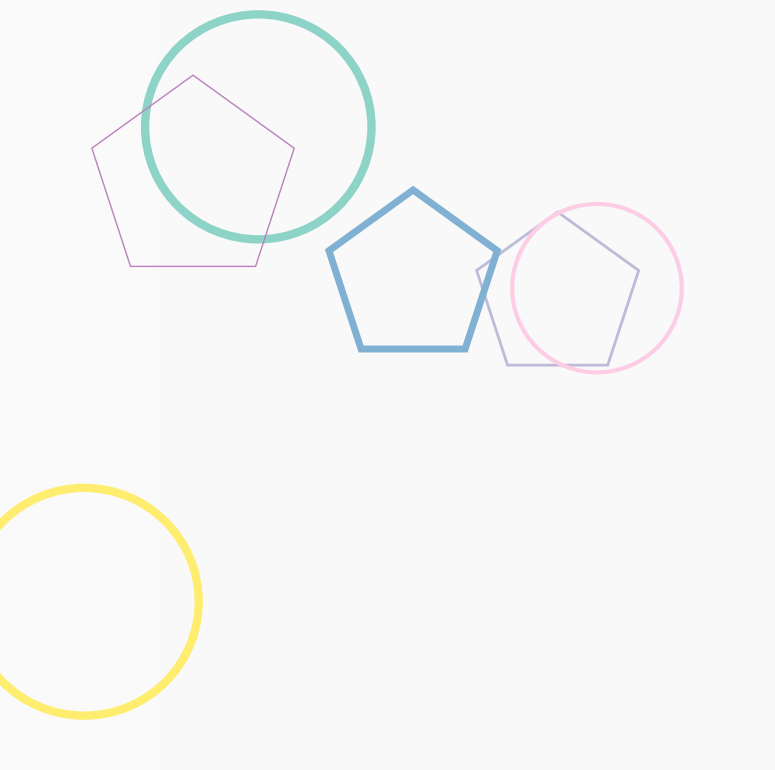[{"shape": "circle", "thickness": 3, "radius": 0.73, "center": [0.333, 0.835]}, {"shape": "pentagon", "thickness": 1, "radius": 0.55, "center": [0.72, 0.615]}, {"shape": "pentagon", "thickness": 2.5, "radius": 0.57, "center": [0.533, 0.639]}, {"shape": "circle", "thickness": 1.5, "radius": 0.55, "center": [0.77, 0.626]}, {"shape": "pentagon", "thickness": 0.5, "radius": 0.69, "center": [0.249, 0.765]}, {"shape": "circle", "thickness": 3, "radius": 0.74, "center": [0.109, 0.219]}]